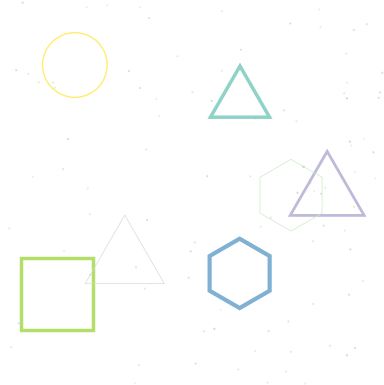[{"shape": "triangle", "thickness": 2.5, "radius": 0.44, "center": [0.623, 0.74]}, {"shape": "triangle", "thickness": 2, "radius": 0.55, "center": [0.85, 0.496]}, {"shape": "hexagon", "thickness": 3, "radius": 0.45, "center": [0.622, 0.29]}, {"shape": "square", "thickness": 2.5, "radius": 0.47, "center": [0.147, 0.236]}, {"shape": "triangle", "thickness": 0.5, "radius": 0.59, "center": [0.324, 0.323]}, {"shape": "hexagon", "thickness": 0.5, "radius": 0.47, "center": [0.756, 0.493]}, {"shape": "circle", "thickness": 1, "radius": 0.42, "center": [0.194, 0.831]}]